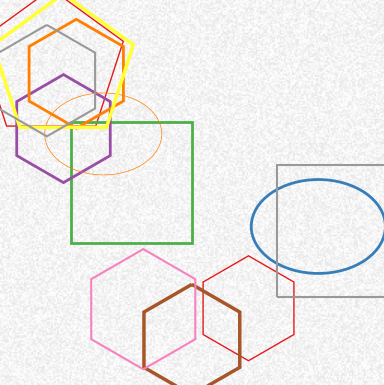[{"shape": "pentagon", "thickness": 1, "radius": 0.98, "center": [0.133, 0.832]}, {"shape": "hexagon", "thickness": 1, "radius": 0.68, "center": [0.645, 0.199]}, {"shape": "oval", "thickness": 2, "radius": 0.87, "center": [0.827, 0.412]}, {"shape": "square", "thickness": 2, "radius": 0.79, "center": [0.341, 0.526]}, {"shape": "hexagon", "thickness": 2, "radius": 0.7, "center": [0.165, 0.666]}, {"shape": "oval", "thickness": 0.5, "radius": 0.76, "center": [0.268, 0.652]}, {"shape": "hexagon", "thickness": 2, "radius": 0.71, "center": [0.198, 0.808]}, {"shape": "pentagon", "thickness": 2.5, "radius": 0.96, "center": [0.164, 0.824]}, {"shape": "hexagon", "thickness": 2.5, "radius": 0.72, "center": [0.498, 0.118]}, {"shape": "hexagon", "thickness": 1.5, "radius": 0.78, "center": [0.372, 0.197]}, {"shape": "square", "thickness": 1.5, "radius": 0.86, "center": [0.892, 0.4]}, {"shape": "hexagon", "thickness": 1.5, "radius": 0.72, "center": [0.122, 0.791]}]